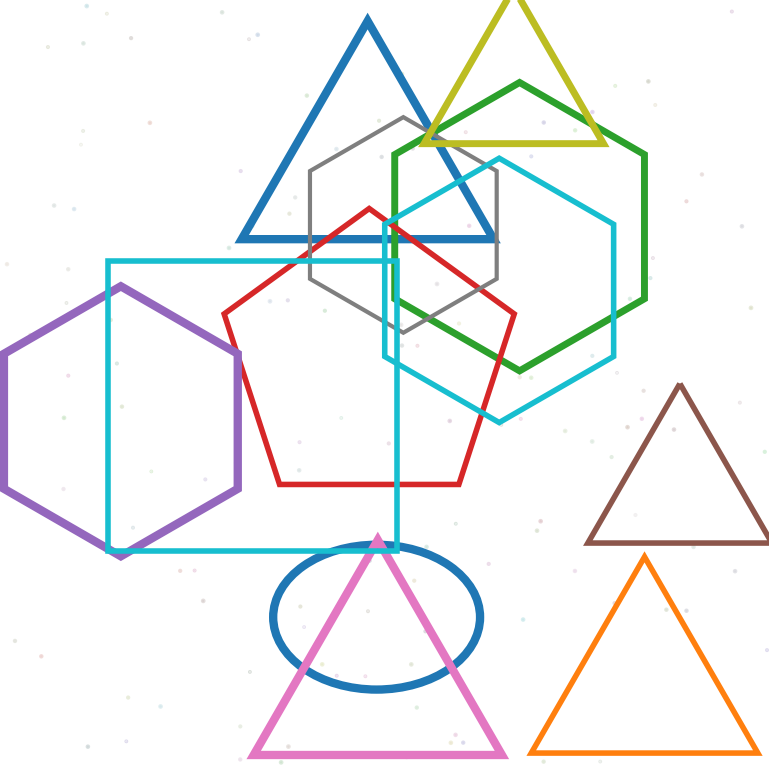[{"shape": "oval", "thickness": 3, "radius": 0.67, "center": [0.489, 0.198]}, {"shape": "triangle", "thickness": 3, "radius": 0.94, "center": [0.477, 0.784]}, {"shape": "triangle", "thickness": 2, "radius": 0.85, "center": [0.837, 0.107]}, {"shape": "hexagon", "thickness": 2.5, "radius": 0.94, "center": [0.675, 0.706]}, {"shape": "pentagon", "thickness": 2, "radius": 0.99, "center": [0.479, 0.531]}, {"shape": "hexagon", "thickness": 3, "radius": 0.88, "center": [0.157, 0.453]}, {"shape": "triangle", "thickness": 2, "radius": 0.69, "center": [0.883, 0.364]}, {"shape": "triangle", "thickness": 3, "radius": 0.93, "center": [0.491, 0.113]}, {"shape": "hexagon", "thickness": 1.5, "radius": 0.7, "center": [0.524, 0.708]}, {"shape": "triangle", "thickness": 2.5, "radius": 0.67, "center": [0.667, 0.881]}, {"shape": "square", "thickness": 2, "radius": 0.94, "center": [0.328, 0.473]}, {"shape": "hexagon", "thickness": 2, "radius": 0.86, "center": [0.648, 0.623]}]